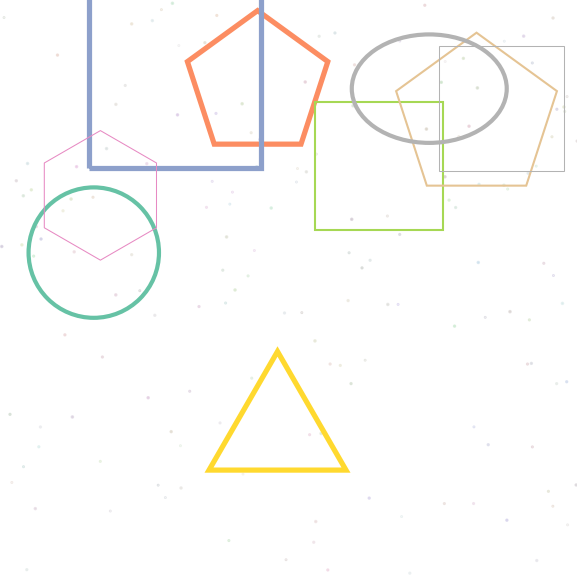[{"shape": "circle", "thickness": 2, "radius": 0.56, "center": [0.162, 0.562]}, {"shape": "pentagon", "thickness": 2.5, "radius": 0.64, "center": [0.446, 0.853]}, {"shape": "square", "thickness": 2.5, "radius": 0.74, "center": [0.303, 0.857]}, {"shape": "hexagon", "thickness": 0.5, "radius": 0.56, "center": [0.174, 0.661]}, {"shape": "square", "thickness": 1, "radius": 0.55, "center": [0.656, 0.711]}, {"shape": "triangle", "thickness": 2.5, "radius": 0.68, "center": [0.481, 0.254]}, {"shape": "pentagon", "thickness": 1, "radius": 0.73, "center": [0.825, 0.796]}, {"shape": "square", "thickness": 0.5, "radius": 0.54, "center": [0.868, 0.811]}, {"shape": "oval", "thickness": 2, "radius": 0.67, "center": [0.743, 0.846]}]